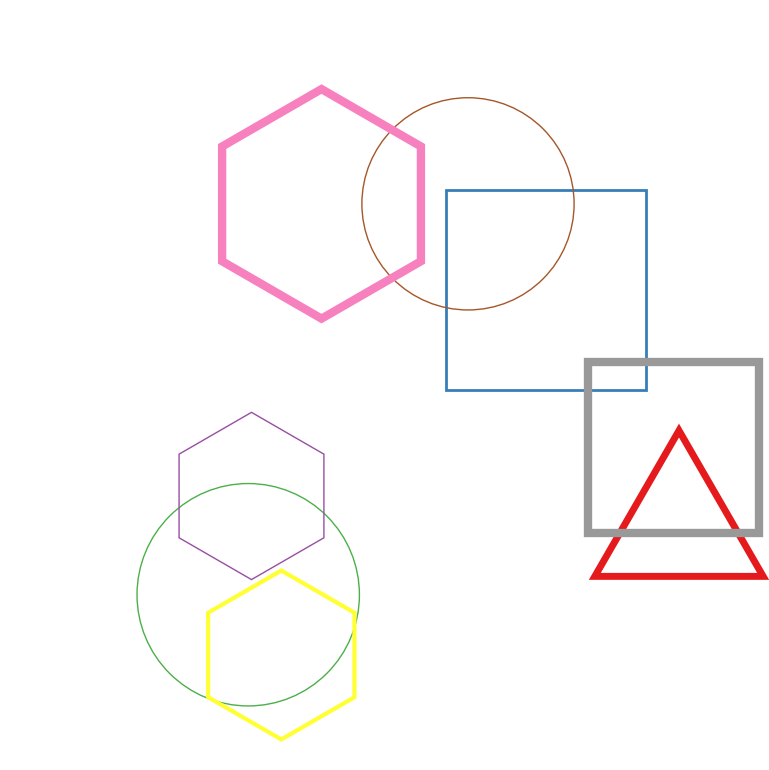[{"shape": "triangle", "thickness": 2.5, "radius": 0.63, "center": [0.882, 0.315]}, {"shape": "square", "thickness": 1, "radius": 0.65, "center": [0.709, 0.624]}, {"shape": "circle", "thickness": 0.5, "radius": 0.72, "center": [0.322, 0.228]}, {"shape": "hexagon", "thickness": 0.5, "radius": 0.54, "center": [0.327, 0.356]}, {"shape": "hexagon", "thickness": 1.5, "radius": 0.55, "center": [0.365, 0.149]}, {"shape": "circle", "thickness": 0.5, "radius": 0.69, "center": [0.608, 0.735]}, {"shape": "hexagon", "thickness": 3, "radius": 0.75, "center": [0.418, 0.735]}, {"shape": "square", "thickness": 3, "radius": 0.55, "center": [0.875, 0.419]}]